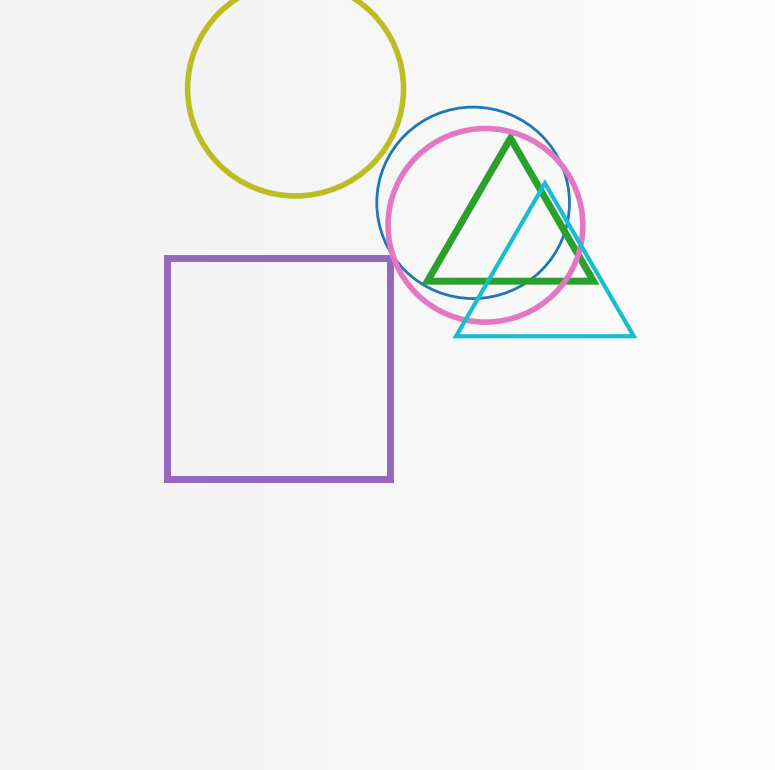[{"shape": "circle", "thickness": 1, "radius": 0.62, "center": [0.61, 0.737]}, {"shape": "triangle", "thickness": 2.5, "radius": 0.62, "center": [0.659, 0.697]}, {"shape": "square", "thickness": 2.5, "radius": 0.72, "center": [0.359, 0.521]}, {"shape": "circle", "thickness": 2, "radius": 0.63, "center": [0.626, 0.707]}, {"shape": "circle", "thickness": 2, "radius": 0.7, "center": [0.381, 0.885]}, {"shape": "triangle", "thickness": 1.5, "radius": 0.66, "center": [0.703, 0.63]}]